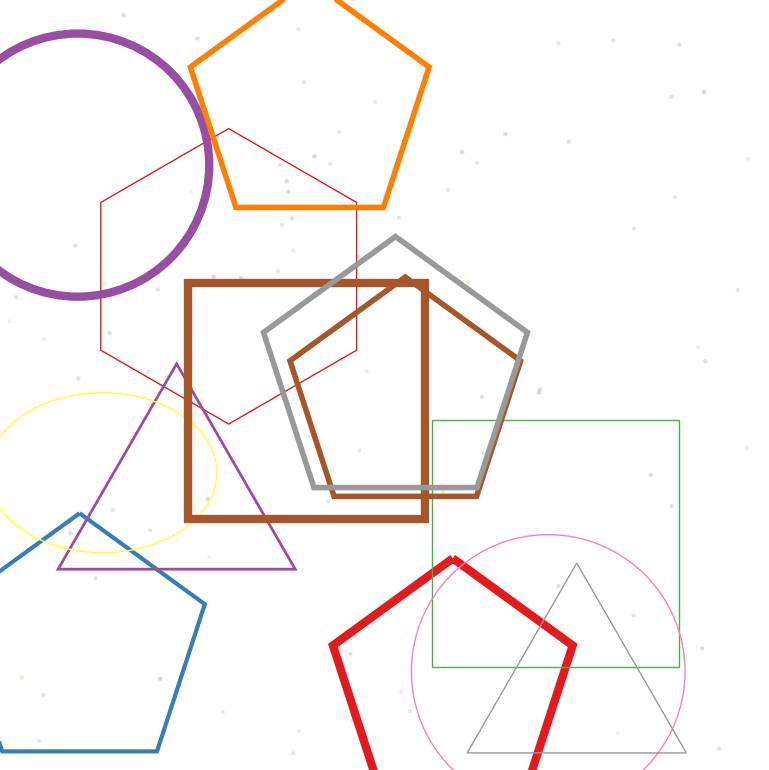[{"shape": "hexagon", "thickness": 0.5, "radius": 0.96, "center": [0.297, 0.641]}, {"shape": "pentagon", "thickness": 3, "radius": 0.82, "center": [0.588, 0.111]}, {"shape": "pentagon", "thickness": 1.5, "radius": 0.85, "center": [0.103, 0.162]}, {"shape": "square", "thickness": 0.5, "radius": 0.8, "center": [0.722, 0.294]}, {"shape": "triangle", "thickness": 1, "radius": 0.89, "center": [0.229, 0.35]}, {"shape": "circle", "thickness": 3, "radius": 0.85, "center": [0.101, 0.786]}, {"shape": "pentagon", "thickness": 2, "radius": 0.81, "center": [0.402, 0.863]}, {"shape": "oval", "thickness": 0.5, "radius": 0.74, "center": [0.133, 0.386]}, {"shape": "pentagon", "thickness": 2, "radius": 0.79, "center": [0.526, 0.483]}, {"shape": "square", "thickness": 3, "radius": 0.77, "center": [0.398, 0.479]}, {"shape": "circle", "thickness": 0.5, "radius": 0.89, "center": [0.712, 0.128]}, {"shape": "pentagon", "thickness": 2, "radius": 0.9, "center": [0.514, 0.513]}, {"shape": "triangle", "thickness": 0.5, "radius": 0.82, "center": [0.749, 0.104]}]